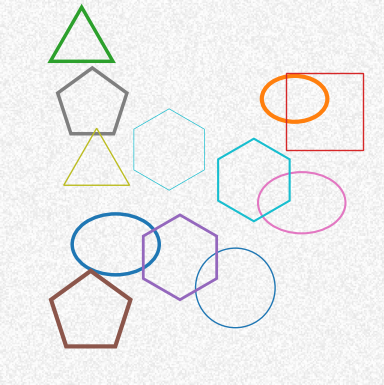[{"shape": "oval", "thickness": 2.5, "radius": 0.57, "center": [0.301, 0.365]}, {"shape": "circle", "thickness": 1, "radius": 0.52, "center": [0.611, 0.252]}, {"shape": "oval", "thickness": 3, "radius": 0.43, "center": [0.765, 0.743]}, {"shape": "triangle", "thickness": 2.5, "radius": 0.47, "center": [0.212, 0.888]}, {"shape": "square", "thickness": 1, "radius": 0.5, "center": [0.843, 0.71]}, {"shape": "hexagon", "thickness": 2, "radius": 0.55, "center": [0.467, 0.332]}, {"shape": "pentagon", "thickness": 3, "radius": 0.54, "center": [0.236, 0.188]}, {"shape": "oval", "thickness": 1.5, "radius": 0.57, "center": [0.784, 0.473]}, {"shape": "pentagon", "thickness": 2.5, "radius": 0.47, "center": [0.24, 0.729]}, {"shape": "triangle", "thickness": 1, "radius": 0.49, "center": [0.251, 0.568]}, {"shape": "hexagon", "thickness": 1.5, "radius": 0.54, "center": [0.659, 0.533]}, {"shape": "hexagon", "thickness": 0.5, "radius": 0.53, "center": [0.439, 0.612]}]